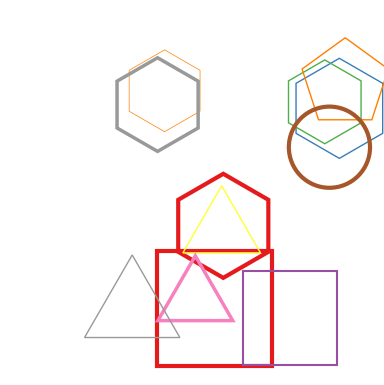[{"shape": "square", "thickness": 3, "radius": 0.75, "center": [0.557, 0.199]}, {"shape": "hexagon", "thickness": 3, "radius": 0.68, "center": [0.58, 0.413]}, {"shape": "hexagon", "thickness": 1, "radius": 0.65, "center": [0.881, 0.719]}, {"shape": "hexagon", "thickness": 1, "radius": 0.54, "center": [0.844, 0.735]}, {"shape": "square", "thickness": 1.5, "radius": 0.61, "center": [0.753, 0.174]}, {"shape": "pentagon", "thickness": 1, "radius": 0.59, "center": [0.897, 0.784]}, {"shape": "hexagon", "thickness": 0.5, "radius": 0.53, "center": [0.428, 0.764]}, {"shape": "triangle", "thickness": 1, "radius": 0.58, "center": [0.576, 0.401]}, {"shape": "circle", "thickness": 3, "radius": 0.53, "center": [0.856, 0.618]}, {"shape": "triangle", "thickness": 2.5, "radius": 0.56, "center": [0.507, 0.223]}, {"shape": "triangle", "thickness": 1, "radius": 0.71, "center": [0.343, 0.195]}, {"shape": "hexagon", "thickness": 2.5, "radius": 0.61, "center": [0.409, 0.728]}]